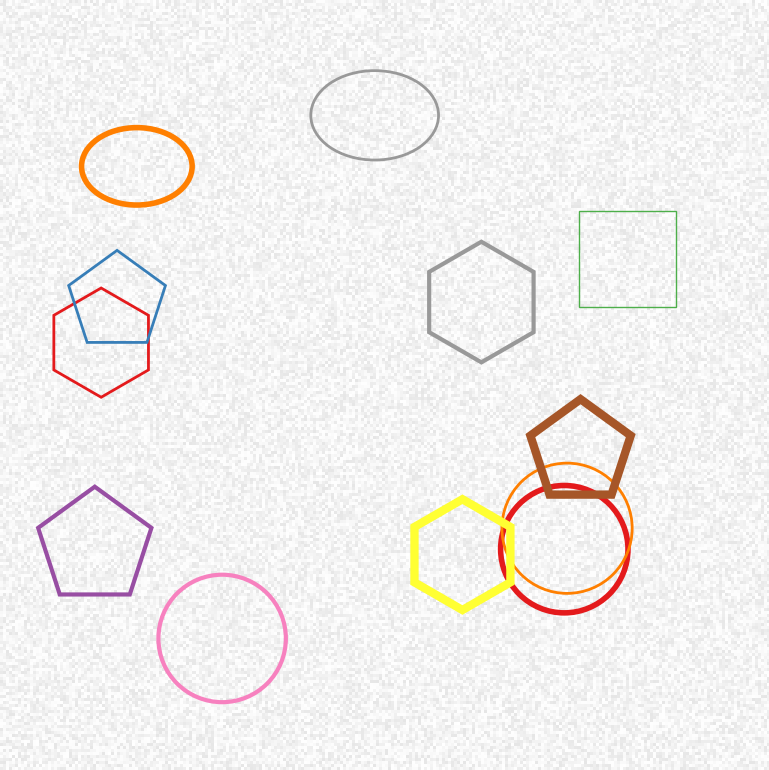[{"shape": "circle", "thickness": 2, "radius": 0.41, "center": [0.733, 0.287]}, {"shape": "hexagon", "thickness": 1, "radius": 0.35, "center": [0.131, 0.555]}, {"shape": "pentagon", "thickness": 1, "radius": 0.33, "center": [0.152, 0.609]}, {"shape": "square", "thickness": 0.5, "radius": 0.31, "center": [0.815, 0.664]}, {"shape": "pentagon", "thickness": 1.5, "radius": 0.39, "center": [0.123, 0.291]}, {"shape": "circle", "thickness": 1, "radius": 0.42, "center": [0.736, 0.314]}, {"shape": "oval", "thickness": 2, "radius": 0.36, "center": [0.178, 0.784]}, {"shape": "hexagon", "thickness": 3, "radius": 0.36, "center": [0.601, 0.28]}, {"shape": "pentagon", "thickness": 3, "radius": 0.34, "center": [0.754, 0.413]}, {"shape": "circle", "thickness": 1.5, "radius": 0.41, "center": [0.288, 0.171]}, {"shape": "oval", "thickness": 1, "radius": 0.41, "center": [0.487, 0.85]}, {"shape": "hexagon", "thickness": 1.5, "radius": 0.39, "center": [0.625, 0.608]}]